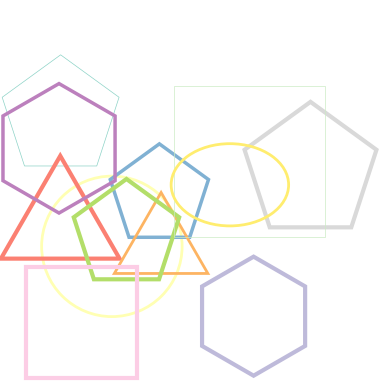[{"shape": "pentagon", "thickness": 0.5, "radius": 0.8, "center": [0.157, 0.698]}, {"shape": "circle", "thickness": 2, "radius": 0.91, "center": [0.291, 0.36]}, {"shape": "hexagon", "thickness": 3, "radius": 0.77, "center": [0.659, 0.179]}, {"shape": "triangle", "thickness": 3, "radius": 0.89, "center": [0.157, 0.417]}, {"shape": "pentagon", "thickness": 2.5, "radius": 0.67, "center": [0.414, 0.492]}, {"shape": "triangle", "thickness": 2, "radius": 0.7, "center": [0.418, 0.36]}, {"shape": "pentagon", "thickness": 3, "radius": 0.72, "center": [0.328, 0.391]}, {"shape": "square", "thickness": 3, "radius": 0.72, "center": [0.212, 0.162]}, {"shape": "pentagon", "thickness": 3, "radius": 0.9, "center": [0.807, 0.555]}, {"shape": "hexagon", "thickness": 2.5, "radius": 0.84, "center": [0.153, 0.615]}, {"shape": "square", "thickness": 0.5, "radius": 0.98, "center": [0.648, 0.581]}, {"shape": "oval", "thickness": 2, "radius": 0.76, "center": [0.597, 0.52]}]